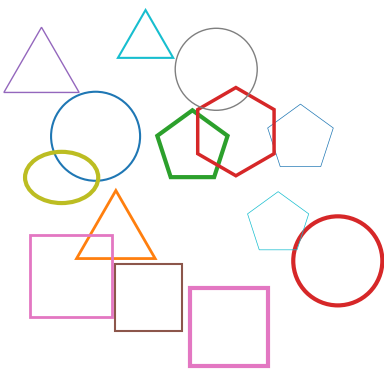[{"shape": "circle", "thickness": 1.5, "radius": 0.58, "center": [0.248, 0.646]}, {"shape": "pentagon", "thickness": 0.5, "radius": 0.45, "center": [0.78, 0.64]}, {"shape": "triangle", "thickness": 2, "radius": 0.59, "center": [0.301, 0.387]}, {"shape": "pentagon", "thickness": 3, "radius": 0.48, "center": [0.5, 0.618]}, {"shape": "hexagon", "thickness": 2.5, "radius": 0.57, "center": [0.613, 0.658]}, {"shape": "circle", "thickness": 3, "radius": 0.58, "center": [0.877, 0.322]}, {"shape": "triangle", "thickness": 1, "radius": 0.56, "center": [0.108, 0.816]}, {"shape": "square", "thickness": 1.5, "radius": 0.43, "center": [0.386, 0.227]}, {"shape": "square", "thickness": 2, "radius": 0.54, "center": [0.184, 0.283]}, {"shape": "square", "thickness": 3, "radius": 0.5, "center": [0.595, 0.151]}, {"shape": "circle", "thickness": 1, "radius": 0.53, "center": [0.562, 0.82]}, {"shape": "oval", "thickness": 3, "radius": 0.48, "center": [0.16, 0.539]}, {"shape": "triangle", "thickness": 1.5, "radius": 0.41, "center": [0.378, 0.891]}, {"shape": "pentagon", "thickness": 0.5, "radius": 0.42, "center": [0.722, 0.419]}]